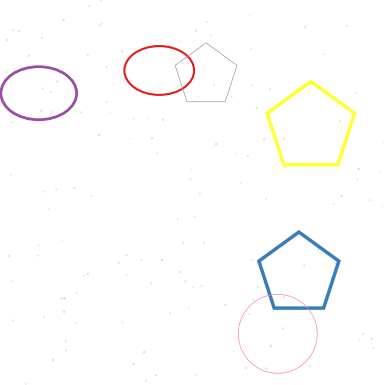[{"shape": "oval", "thickness": 1.5, "radius": 0.45, "center": [0.414, 0.817]}, {"shape": "pentagon", "thickness": 2.5, "radius": 0.55, "center": [0.776, 0.288]}, {"shape": "oval", "thickness": 2, "radius": 0.49, "center": [0.101, 0.758]}, {"shape": "pentagon", "thickness": 2.5, "radius": 0.6, "center": [0.807, 0.669]}, {"shape": "circle", "thickness": 0.5, "radius": 0.51, "center": [0.721, 0.133]}, {"shape": "pentagon", "thickness": 0.5, "radius": 0.42, "center": [0.535, 0.804]}]